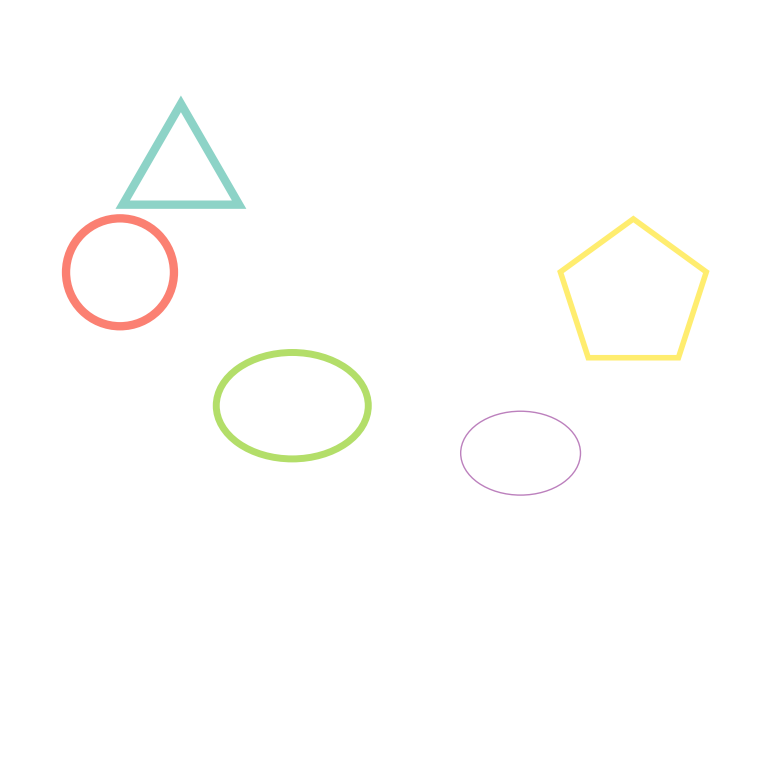[{"shape": "triangle", "thickness": 3, "radius": 0.44, "center": [0.235, 0.778]}, {"shape": "circle", "thickness": 3, "radius": 0.35, "center": [0.156, 0.646]}, {"shape": "oval", "thickness": 2.5, "radius": 0.49, "center": [0.38, 0.473]}, {"shape": "oval", "thickness": 0.5, "radius": 0.39, "center": [0.676, 0.411]}, {"shape": "pentagon", "thickness": 2, "radius": 0.5, "center": [0.823, 0.616]}]